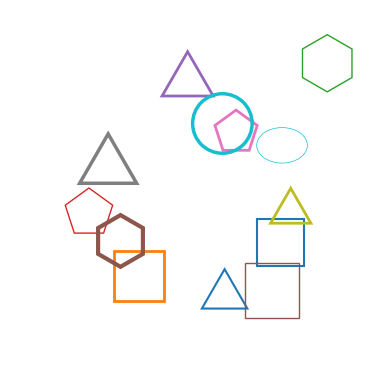[{"shape": "triangle", "thickness": 1.5, "radius": 0.34, "center": [0.583, 0.233]}, {"shape": "square", "thickness": 1.5, "radius": 0.31, "center": [0.729, 0.371]}, {"shape": "square", "thickness": 2, "radius": 0.32, "center": [0.362, 0.282]}, {"shape": "hexagon", "thickness": 1, "radius": 0.37, "center": [0.85, 0.836]}, {"shape": "pentagon", "thickness": 1, "radius": 0.32, "center": [0.231, 0.447]}, {"shape": "triangle", "thickness": 2, "radius": 0.38, "center": [0.487, 0.789]}, {"shape": "hexagon", "thickness": 3, "radius": 0.34, "center": [0.313, 0.374]}, {"shape": "square", "thickness": 1, "radius": 0.36, "center": [0.706, 0.246]}, {"shape": "pentagon", "thickness": 2, "radius": 0.29, "center": [0.613, 0.656]}, {"shape": "triangle", "thickness": 2.5, "radius": 0.43, "center": [0.281, 0.567]}, {"shape": "triangle", "thickness": 2, "radius": 0.3, "center": [0.755, 0.45]}, {"shape": "oval", "thickness": 0.5, "radius": 0.33, "center": [0.733, 0.623]}, {"shape": "circle", "thickness": 2.5, "radius": 0.39, "center": [0.578, 0.679]}]